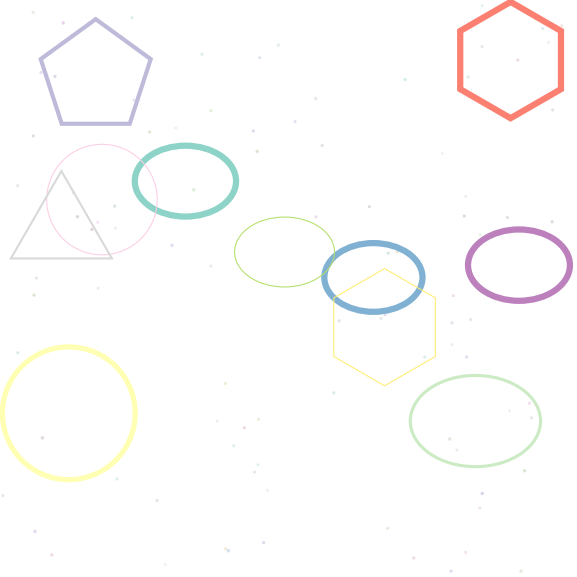[{"shape": "oval", "thickness": 3, "radius": 0.44, "center": [0.321, 0.685]}, {"shape": "circle", "thickness": 2.5, "radius": 0.57, "center": [0.119, 0.283]}, {"shape": "pentagon", "thickness": 2, "radius": 0.5, "center": [0.166, 0.866]}, {"shape": "hexagon", "thickness": 3, "radius": 0.5, "center": [0.884, 0.895]}, {"shape": "oval", "thickness": 3, "radius": 0.42, "center": [0.647, 0.519]}, {"shape": "oval", "thickness": 0.5, "radius": 0.43, "center": [0.493, 0.563]}, {"shape": "circle", "thickness": 0.5, "radius": 0.48, "center": [0.177, 0.654]}, {"shape": "triangle", "thickness": 1, "radius": 0.5, "center": [0.106, 0.602]}, {"shape": "oval", "thickness": 3, "radius": 0.44, "center": [0.899, 0.54]}, {"shape": "oval", "thickness": 1.5, "radius": 0.56, "center": [0.823, 0.27]}, {"shape": "hexagon", "thickness": 0.5, "radius": 0.51, "center": [0.666, 0.433]}]